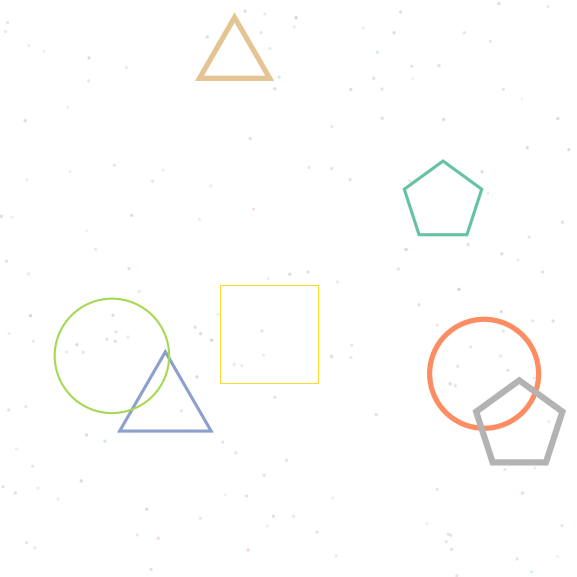[{"shape": "pentagon", "thickness": 1.5, "radius": 0.35, "center": [0.767, 0.65]}, {"shape": "circle", "thickness": 2.5, "radius": 0.47, "center": [0.838, 0.352]}, {"shape": "triangle", "thickness": 1.5, "radius": 0.46, "center": [0.286, 0.298]}, {"shape": "circle", "thickness": 1, "radius": 0.5, "center": [0.194, 0.383]}, {"shape": "square", "thickness": 0.5, "radius": 0.42, "center": [0.466, 0.421]}, {"shape": "triangle", "thickness": 2.5, "radius": 0.35, "center": [0.406, 0.899]}, {"shape": "pentagon", "thickness": 3, "radius": 0.39, "center": [0.899, 0.262]}]